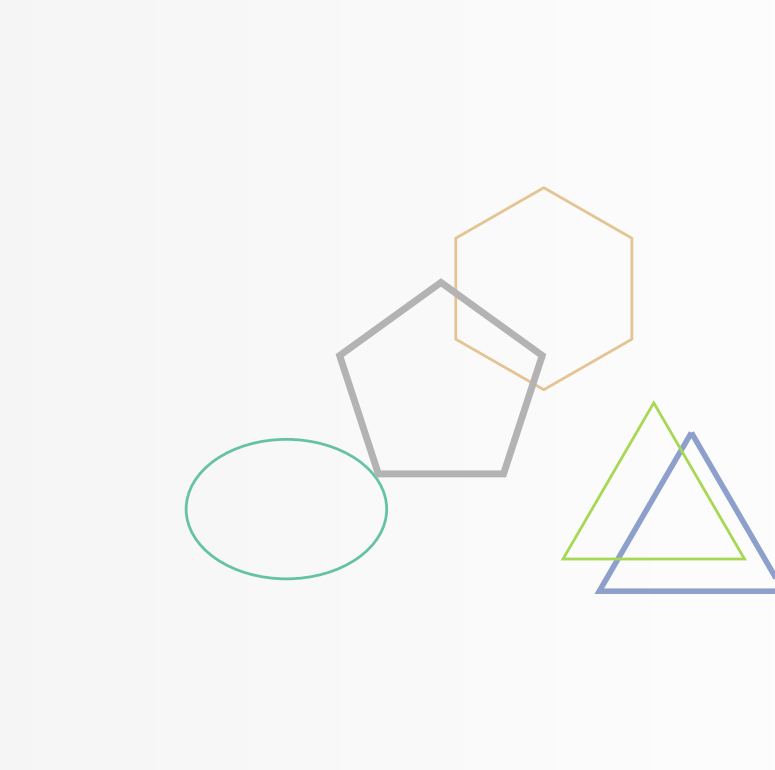[{"shape": "oval", "thickness": 1, "radius": 0.65, "center": [0.37, 0.339]}, {"shape": "triangle", "thickness": 2, "radius": 0.69, "center": [0.892, 0.301]}, {"shape": "triangle", "thickness": 1, "radius": 0.68, "center": [0.844, 0.342]}, {"shape": "hexagon", "thickness": 1, "radius": 0.66, "center": [0.702, 0.625]}, {"shape": "pentagon", "thickness": 2.5, "radius": 0.69, "center": [0.569, 0.496]}]